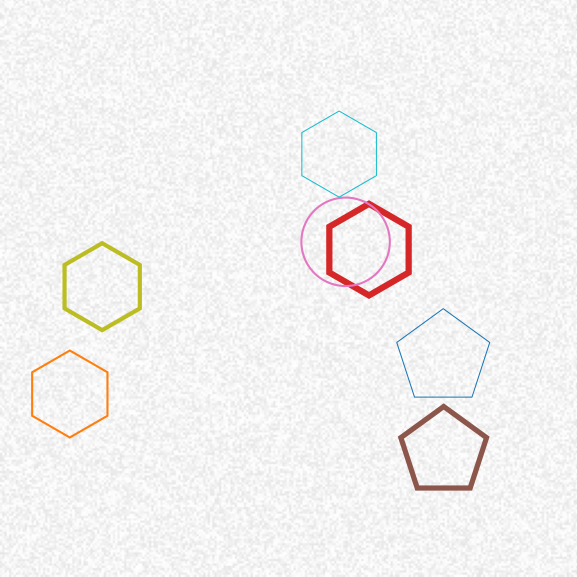[{"shape": "pentagon", "thickness": 0.5, "radius": 0.42, "center": [0.768, 0.38]}, {"shape": "hexagon", "thickness": 1, "radius": 0.38, "center": [0.121, 0.317]}, {"shape": "hexagon", "thickness": 3, "radius": 0.4, "center": [0.639, 0.567]}, {"shape": "pentagon", "thickness": 2.5, "radius": 0.39, "center": [0.768, 0.217]}, {"shape": "circle", "thickness": 1, "radius": 0.38, "center": [0.598, 0.58]}, {"shape": "hexagon", "thickness": 2, "radius": 0.38, "center": [0.177, 0.503]}, {"shape": "hexagon", "thickness": 0.5, "radius": 0.37, "center": [0.587, 0.732]}]